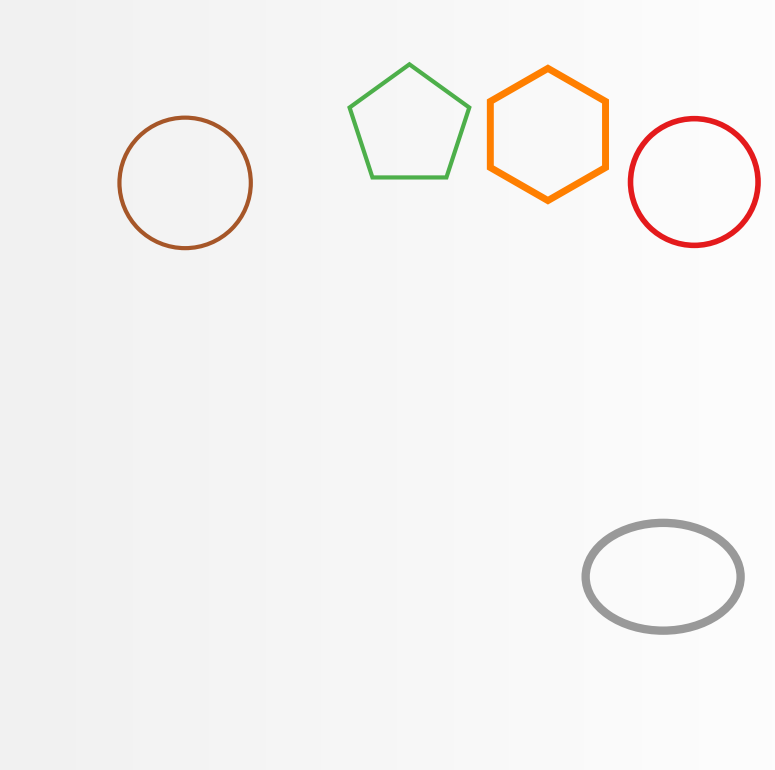[{"shape": "circle", "thickness": 2, "radius": 0.41, "center": [0.896, 0.764]}, {"shape": "pentagon", "thickness": 1.5, "radius": 0.41, "center": [0.528, 0.835]}, {"shape": "hexagon", "thickness": 2.5, "radius": 0.43, "center": [0.707, 0.825]}, {"shape": "circle", "thickness": 1.5, "radius": 0.42, "center": [0.239, 0.762]}, {"shape": "oval", "thickness": 3, "radius": 0.5, "center": [0.856, 0.251]}]